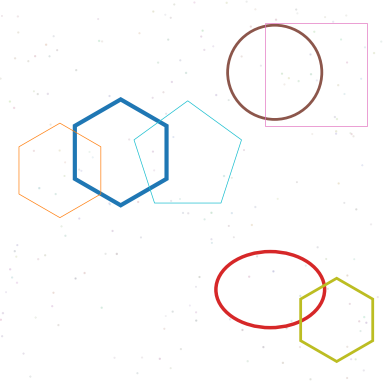[{"shape": "hexagon", "thickness": 3, "radius": 0.69, "center": [0.313, 0.604]}, {"shape": "hexagon", "thickness": 0.5, "radius": 0.61, "center": [0.156, 0.557]}, {"shape": "oval", "thickness": 2.5, "radius": 0.71, "center": [0.702, 0.248]}, {"shape": "circle", "thickness": 2, "radius": 0.61, "center": [0.714, 0.812]}, {"shape": "square", "thickness": 0.5, "radius": 0.66, "center": [0.821, 0.806]}, {"shape": "hexagon", "thickness": 2, "radius": 0.54, "center": [0.875, 0.169]}, {"shape": "pentagon", "thickness": 0.5, "radius": 0.73, "center": [0.488, 0.591]}]